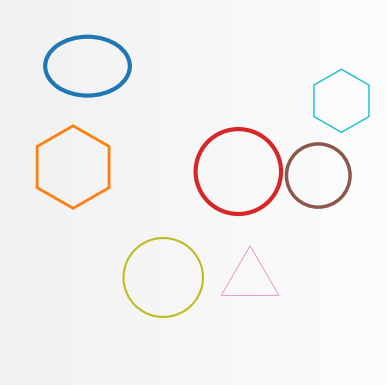[{"shape": "oval", "thickness": 3, "radius": 0.55, "center": [0.226, 0.828]}, {"shape": "hexagon", "thickness": 2, "radius": 0.54, "center": [0.189, 0.566]}, {"shape": "circle", "thickness": 3, "radius": 0.55, "center": [0.615, 0.554]}, {"shape": "circle", "thickness": 2.5, "radius": 0.41, "center": [0.821, 0.544]}, {"shape": "triangle", "thickness": 0.5, "radius": 0.43, "center": [0.645, 0.276]}, {"shape": "circle", "thickness": 1.5, "radius": 0.51, "center": [0.421, 0.279]}, {"shape": "hexagon", "thickness": 1, "radius": 0.41, "center": [0.881, 0.738]}]